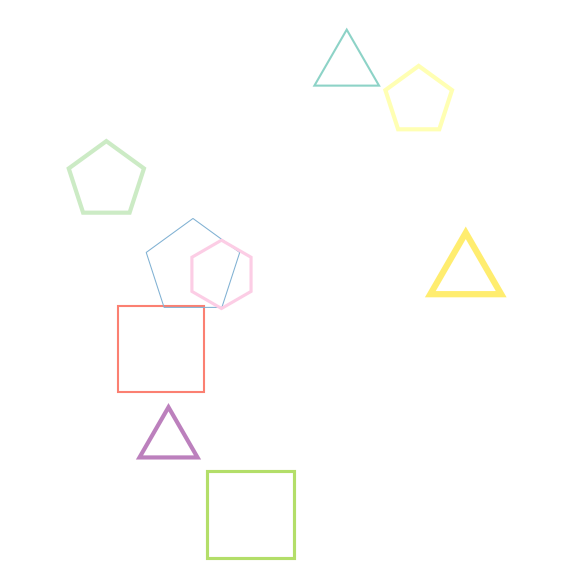[{"shape": "triangle", "thickness": 1, "radius": 0.32, "center": [0.6, 0.883]}, {"shape": "pentagon", "thickness": 2, "radius": 0.3, "center": [0.725, 0.824]}, {"shape": "square", "thickness": 1, "radius": 0.37, "center": [0.279, 0.395]}, {"shape": "pentagon", "thickness": 0.5, "radius": 0.43, "center": [0.334, 0.536]}, {"shape": "square", "thickness": 1.5, "radius": 0.38, "center": [0.434, 0.108]}, {"shape": "hexagon", "thickness": 1.5, "radius": 0.3, "center": [0.384, 0.524]}, {"shape": "triangle", "thickness": 2, "radius": 0.29, "center": [0.292, 0.236]}, {"shape": "pentagon", "thickness": 2, "radius": 0.34, "center": [0.184, 0.686]}, {"shape": "triangle", "thickness": 3, "radius": 0.35, "center": [0.807, 0.525]}]